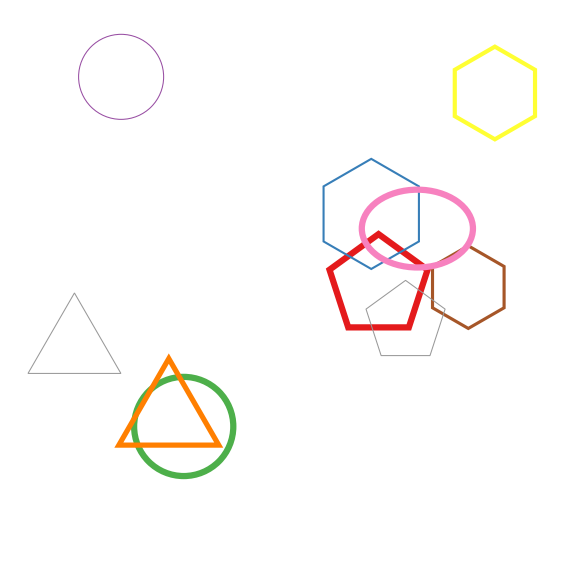[{"shape": "pentagon", "thickness": 3, "radius": 0.45, "center": [0.655, 0.504]}, {"shape": "hexagon", "thickness": 1, "radius": 0.48, "center": [0.643, 0.629]}, {"shape": "circle", "thickness": 3, "radius": 0.43, "center": [0.318, 0.261]}, {"shape": "circle", "thickness": 0.5, "radius": 0.37, "center": [0.21, 0.866]}, {"shape": "triangle", "thickness": 2.5, "radius": 0.5, "center": [0.292, 0.278]}, {"shape": "hexagon", "thickness": 2, "radius": 0.4, "center": [0.857, 0.838]}, {"shape": "hexagon", "thickness": 1.5, "radius": 0.36, "center": [0.811, 0.502]}, {"shape": "oval", "thickness": 3, "radius": 0.48, "center": [0.723, 0.603]}, {"shape": "pentagon", "thickness": 0.5, "radius": 0.36, "center": [0.702, 0.442]}, {"shape": "triangle", "thickness": 0.5, "radius": 0.46, "center": [0.129, 0.399]}]